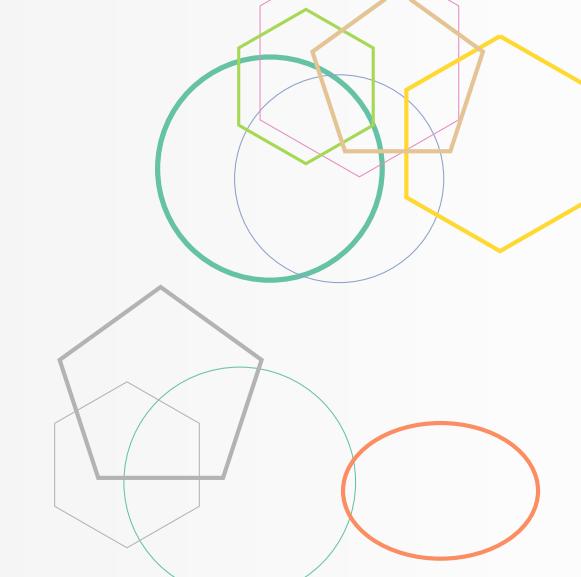[{"shape": "circle", "thickness": 2.5, "radius": 0.97, "center": [0.464, 0.707]}, {"shape": "circle", "thickness": 0.5, "radius": 1.0, "center": [0.412, 0.164]}, {"shape": "oval", "thickness": 2, "radius": 0.84, "center": [0.758, 0.149]}, {"shape": "circle", "thickness": 0.5, "radius": 0.9, "center": [0.584, 0.69]}, {"shape": "hexagon", "thickness": 0.5, "radius": 0.99, "center": [0.618, 0.89]}, {"shape": "hexagon", "thickness": 1.5, "radius": 0.67, "center": [0.526, 0.849]}, {"shape": "hexagon", "thickness": 2, "radius": 0.93, "center": [0.86, 0.75]}, {"shape": "pentagon", "thickness": 2, "radius": 0.77, "center": [0.684, 0.862]}, {"shape": "hexagon", "thickness": 0.5, "radius": 0.72, "center": [0.218, 0.194]}, {"shape": "pentagon", "thickness": 2, "radius": 0.91, "center": [0.276, 0.319]}]